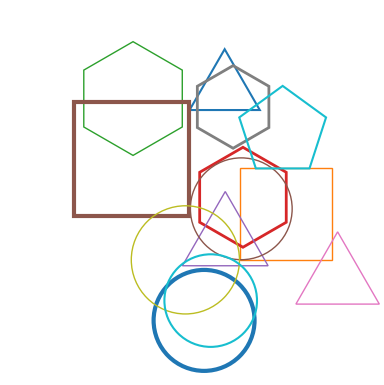[{"shape": "circle", "thickness": 3, "radius": 0.66, "center": [0.53, 0.168]}, {"shape": "triangle", "thickness": 1.5, "radius": 0.53, "center": [0.584, 0.767]}, {"shape": "square", "thickness": 1, "radius": 0.6, "center": [0.743, 0.444]}, {"shape": "hexagon", "thickness": 1, "radius": 0.74, "center": [0.346, 0.744]}, {"shape": "hexagon", "thickness": 2, "radius": 0.65, "center": [0.631, 0.488]}, {"shape": "triangle", "thickness": 1, "radius": 0.64, "center": [0.585, 0.374]}, {"shape": "circle", "thickness": 1, "radius": 0.66, "center": [0.627, 0.458]}, {"shape": "square", "thickness": 3, "radius": 0.74, "center": [0.341, 0.587]}, {"shape": "triangle", "thickness": 1, "radius": 0.63, "center": [0.877, 0.273]}, {"shape": "hexagon", "thickness": 2, "radius": 0.54, "center": [0.605, 0.722]}, {"shape": "circle", "thickness": 1, "radius": 0.7, "center": [0.482, 0.325]}, {"shape": "pentagon", "thickness": 1.5, "radius": 0.59, "center": [0.734, 0.658]}, {"shape": "circle", "thickness": 1.5, "radius": 0.6, "center": [0.547, 0.219]}]